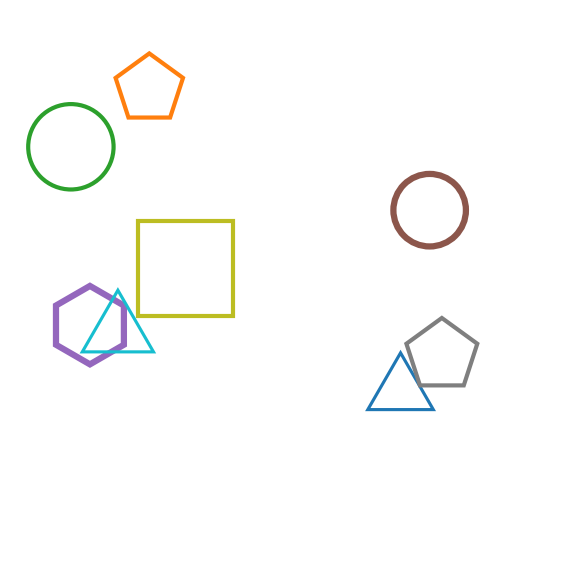[{"shape": "triangle", "thickness": 1.5, "radius": 0.33, "center": [0.694, 0.323]}, {"shape": "pentagon", "thickness": 2, "radius": 0.31, "center": [0.259, 0.845]}, {"shape": "circle", "thickness": 2, "radius": 0.37, "center": [0.123, 0.745]}, {"shape": "hexagon", "thickness": 3, "radius": 0.34, "center": [0.156, 0.436]}, {"shape": "circle", "thickness": 3, "radius": 0.31, "center": [0.744, 0.635]}, {"shape": "pentagon", "thickness": 2, "radius": 0.32, "center": [0.765, 0.384]}, {"shape": "square", "thickness": 2, "radius": 0.41, "center": [0.321, 0.534]}, {"shape": "triangle", "thickness": 1.5, "radius": 0.36, "center": [0.204, 0.425]}]